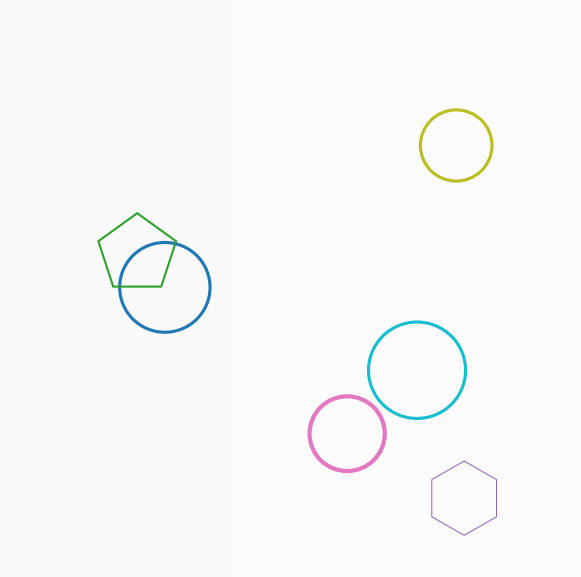[{"shape": "circle", "thickness": 1.5, "radius": 0.39, "center": [0.284, 0.502]}, {"shape": "pentagon", "thickness": 1, "radius": 0.35, "center": [0.236, 0.56]}, {"shape": "hexagon", "thickness": 0.5, "radius": 0.32, "center": [0.799, 0.136]}, {"shape": "circle", "thickness": 2, "radius": 0.32, "center": [0.597, 0.248]}, {"shape": "circle", "thickness": 1.5, "radius": 0.31, "center": [0.785, 0.747]}, {"shape": "circle", "thickness": 1.5, "radius": 0.42, "center": [0.718, 0.358]}]